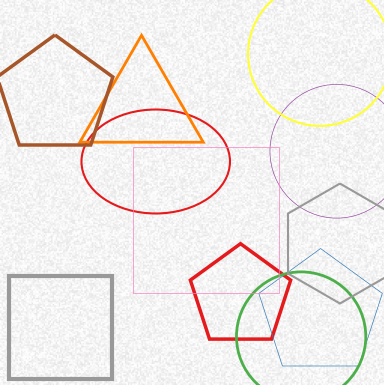[{"shape": "pentagon", "thickness": 2.5, "radius": 0.68, "center": [0.625, 0.23]}, {"shape": "oval", "thickness": 1.5, "radius": 0.96, "center": [0.404, 0.581]}, {"shape": "pentagon", "thickness": 0.5, "radius": 0.84, "center": [0.833, 0.186]}, {"shape": "circle", "thickness": 2, "radius": 0.84, "center": [0.782, 0.126]}, {"shape": "circle", "thickness": 0.5, "radius": 0.87, "center": [0.875, 0.607]}, {"shape": "triangle", "thickness": 2, "radius": 0.93, "center": [0.368, 0.723]}, {"shape": "circle", "thickness": 1.5, "radius": 0.93, "center": [0.831, 0.86]}, {"shape": "pentagon", "thickness": 2.5, "radius": 0.79, "center": [0.143, 0.751]}, {"shape": "square", "thickness": 0.5, "radius": 0.95, "center": [0.535, 0.429]}, {"shape": "hexagon", "thickness": 1.5, "radius": 0.78, "center": [0.883, 0.367]}, {"shape": "square", "thickness": 3, "radius": 0.67, "center": [0.157, 0.15]}]